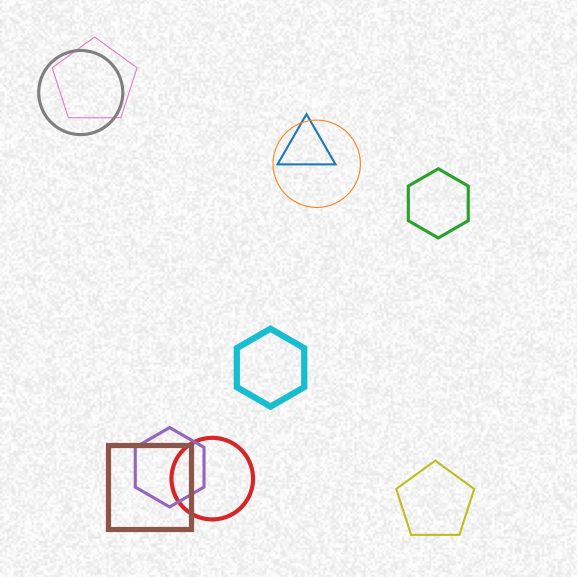[{"shape": "triangle", "thickness": 1, "radius": 0.29, "center": [0.531, 0.744]}, {"shape": "circle", "thickness": 0.5, "radius": 0.38, "center": [0.548, 0.716]}, {"shape": "hexagon", "thickness": 1.5, "radius": 0.3, "center": [0.759, 0.647]}, {"shape": "circle", "thickness": 2, "radius": 0.35, "center": [0.368, 0.17]}, {"shape": "hexagon", "thickness": 1.5, "radius": 0.34, "center": [0.294, 0.19]}, {"shape": "square", "thickness": 2.5, "radius": 0.36, "center": [0.26, 0.156]}, {"shape": "pentagon", "thickness": 0.5, "radius": 0.39, "center": [0.164, 0.858]}, {"shape": "circle", "thickness": 1.5, "radius": 0.36, "center": [0.14, 0.839]}, {"shape": "pentagon", "thickness": 1, "radius": 0.36, "center": [0.754, 0.13]}, {"shape": "hexagon", "thickness": 3, "radius": 0.34, "center": [0.468, 0.362]}]